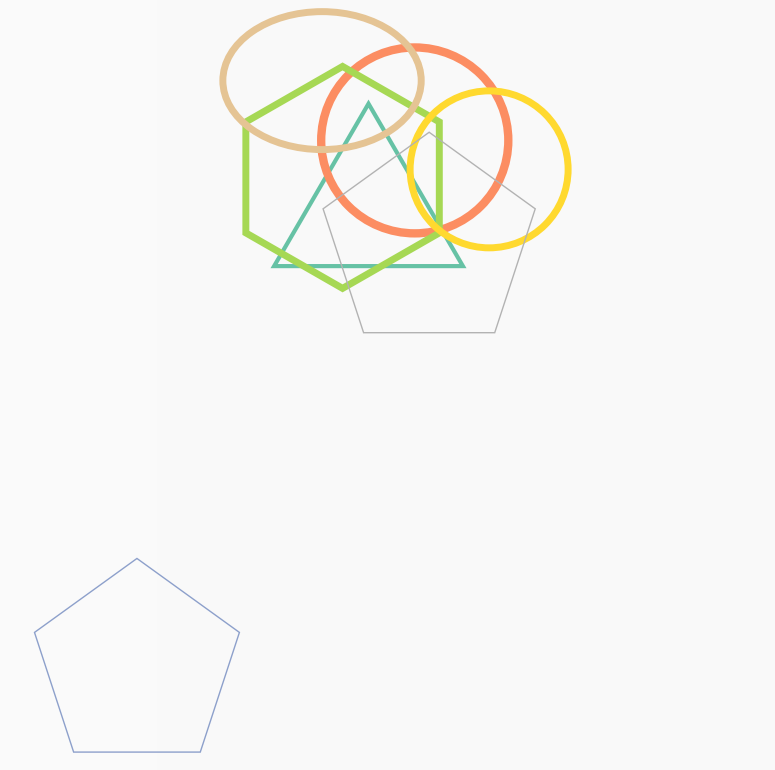[{"shape": "triangle", "thickness": 1.5, "radius": 0.7, "center": [0.475, 0.725]}, {"shape": "circle", "thickness": 3, "radius": 0.6, "center": [0.535, 0.818]}, {"shape": "pentagon", "thickness": 0.5, "radius": 0.7, "center": [0.177, 0.136]}, {"shape": "hexagon", "thickness": 2.5, "radius": 0.72, "center": [0.442, 0.77]}, {"shape": "circle", "thickness": 2.5, "radius": 0.51, "center": [0.631, 0.78]}, {"shape": "oval", "thickness": 2.5, "radius": 0.64, "center": [0.416, 0.895]}, {"shape": "pentagon", "thickness": 0.5, "radius": 0.72, "center": [0.554, 0.684]}]